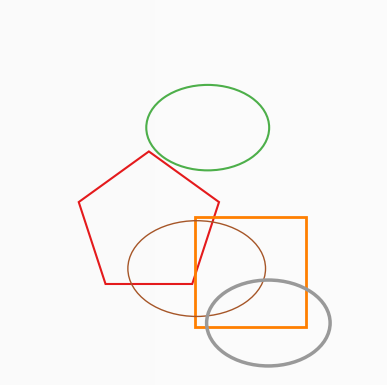[{"shape": "pentagon", "thickness": 1.5, "radius": 0.95, "center": [0.384, 0.416]}, {"shape": "oval", "thickness": 1.5, "radius": 0.79, "center": [0.536, 0.668]}, {"shape": "square", "thickness": 2, "radius": 0.71, "center": [0.647, 0.293]}, {"shape": "oval", "thickness": 1, "radius": 0.89, "center": [0.508, 0.302]}, {"shape": "oval", "thickness": 2.5, "radius": 0.8, "center": [0.693, 0.161]}]